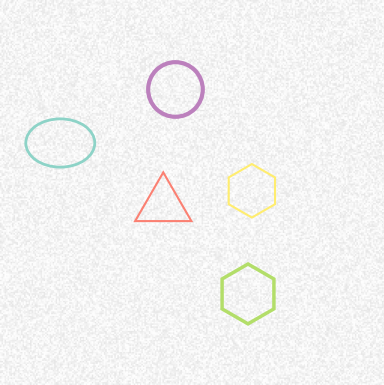[{"shape": "oval", "thickness": 2, "radius": 0.45, "center": [0.157, 0.629]}, {"shape": "triangle", "thickness": 1.5, "radius": 0.42, "center": [0.424, 0.468]}, {"shape": "hexagon", "thickness": 2.5, "radius": 0.39, "center": [0.644, 0.237]}, {"shape": "circle", "thickness": 3, "radius": 0.35, "center": [0.456, 0.768]}, {"shape": "hexagon", "thickness": 1.5, "radius": 0.35, "center": [0.654, 0.504]}]